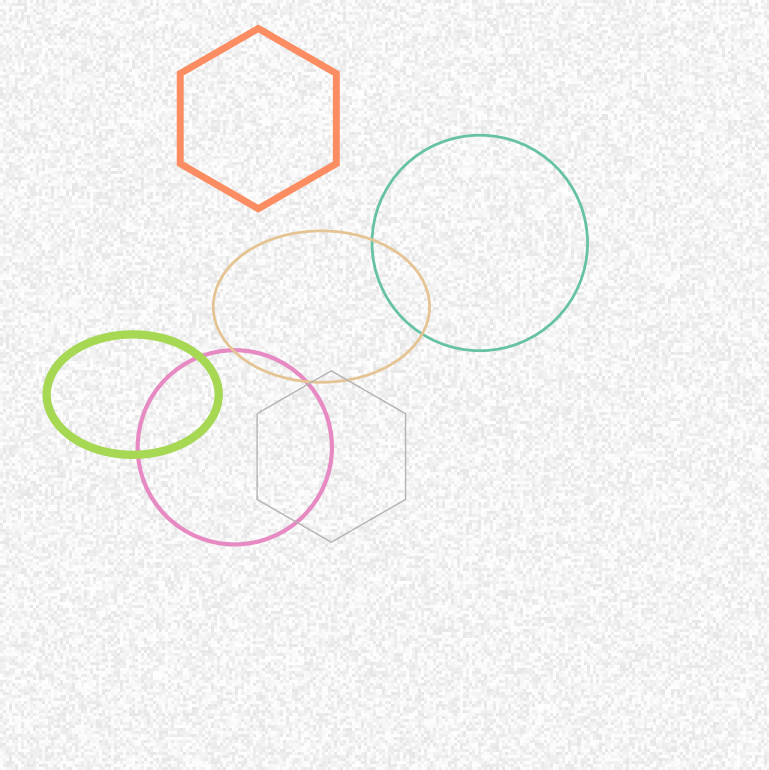[{"shape": "circle", "thickness": 1, "radius": 0.7, "center": [0.623, 0.684]}, {"shape": "hexagon", "thickness": 2.5, "radius": 0.59, "center": [0.335, 0.846]}, {"shape": "circle", "thickness": 1.5, "radius": 0.63, "center": [0.305, 0.419]}, {"shape": "oval", "thickness": 3, "radius": 0.56, "center": [0.172, 0.488]}, {"shape": "oval", "thickness": 1, "radius": 0.7, "center": [0.417, 0.602]}, {"shape": "hexagon", "thickness": 0.5, "radius": 0.56, "center": [0.43, 0.407]}]